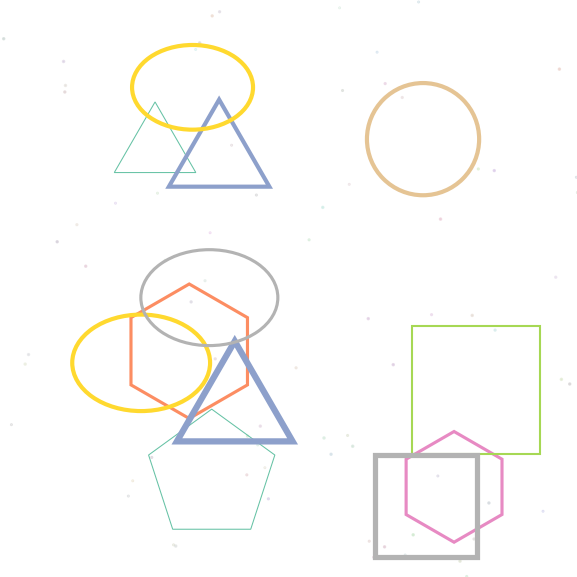[{"shape": "pentagon", "thickness": 0.5, "radius": 0.57, "center": [0.367, 0.176]}, {"shape": "triangle", "thickness": 0.5, "radius": 0.41, "center": [0.268, 0.741]}, {"shape": "hexagon", "thickness": 1.5, "radius": 0.58, "center": [0.328, 0.391]}, {"shape": "triangle", "thickness": 3, "radius": 0.58, "center": [0.406, 0.293]}, {"shape": "triangle", "thickness": 2, "radius": 0.5, "center": [0.379, 0.726]}, {"shape": "hexagon", "thickness": 1.5, "radius": 0.48, "center": [0.786, 0.156]}, {"shape": "square", "thickness": 1, "radius": 0.55, "center": [0.824, 0.324]}, {"shape": "oval", "thickness": 2, "radius": 0.52, "center": [0.333, 0.848]}, {"shape": "oval", "thickness": 2, "radius": 0.6, "center": [0.244, 0.371]}, {"shape": "circle", "thickness": 2, "radius": 0.49, "center": [0.733, 0.758]}, {"shape": "oval", "thickness": 1.5, "radius": 0.59, "center": [0.363, 0.484]}, {"shape": "square", "thickness": 2.5, "radius": 0.44, "center": [0.738, 0.123]}]